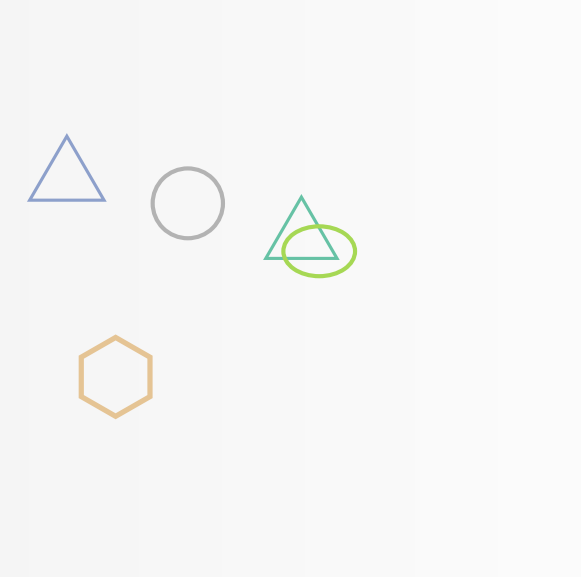[{"shape": "triangle", "thickness": 1.5, "radius": 0.35, "center": [0.519, 0.587]}, {"shape": "triangle", "thickness": 1.5, "radius": 0.37, "center": [0.115, 0.689]}, {"shape": "oval", "thickness": 2, "radius": 0.31, "center": [0.549, 0.564]}, {"shape": "hexagon", "thickness": 2.5, "radius": 0.34, "center": [0.199, 0.347]}, {"shape": "circle", "thickness": 2, "radius": 0.3, "center": [0.323, 0.647]}]